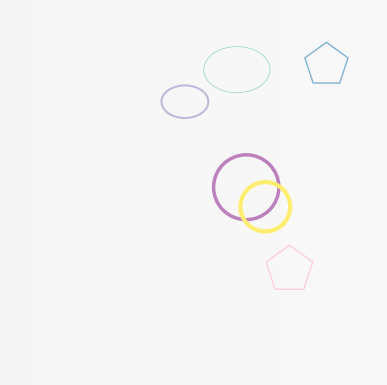[{"shape": "oval", "thickness": 0.5, "radius": 0.43, "center": [0.611, 0.819]}, {"shape": "oval", "thickness": 1.5, "radius": 0.3, "center": [0.477, 0.736]}, {"shape": "pentagon", "thickness": 1, "radius": 0.29, "center": [0.842, 0.832]}, {"shape": "pentagon", "thickness": 1, "radius": 0.32, "center": [0.747, 0.3]}, {"shape": "circle", "thickness": 2.5, "radius": 0.42, "center": [0.635, 0.514]}, {"shape": "circle", "thickness": 3, "radius": 0.32, "center": [0.685, 0.463]}]